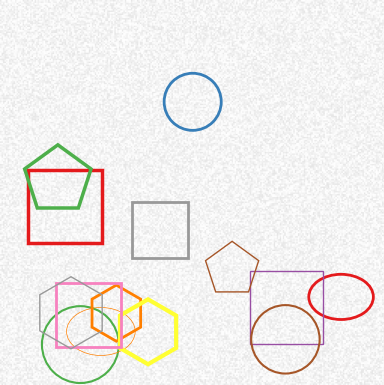[{"shape": "square", "thickness": 2.5, "radius": 0.48, "center": [0.169, 0.463]}, {"shape": "oval", "thickness": 2, "radius": 0.42, "center": [0.886, 0.229]}, {"shape": "circle", "thickness": 2, "radius": 0.37, "center": [0.5, 0.736]}, {"shape": "pentagon", "thickness": 2.5, "radius": 0.45, "center": [0.15, 0.533]}, {"shape": "circle", "thickness": 1.5, "radius": 0.5, "center": [0.209, 0.105]}, {"shape": "square", "thickness": 1, "radius": 0.47, "center": [0.745, 0.201]}, {"shape": "hexagon", "thickness": 2, "radius": 0.36, "center": [0.302, 0.187]}, {"shape": "oval", "thickness": 0.5, "radius": 0.45, "center": [0.262, 0.139]}, {"shape": "hexagon", "thickness": 3, "radius": 0.42, "center": [0.385, 0.138]}, {"shape": "pentagon", "thickness": 1, "radius": 0.36, "center": [0.603, 0.301]}, {"shape": "circle", "thickness": 1.5, "radius": 0.44, "center": [0.741, 0.119]}, {"shape": "square", "thickness": 2, "radius": 0.42, "center": [0.23, 0.181]}, {"shape": "hexagon", "thickness": 1, "radius": 0.47, "center": [0.184, 0.188]}, {"shape": "square", "thickness": 2, "radius": 0.36, "center": [0.415, 0.402]}]